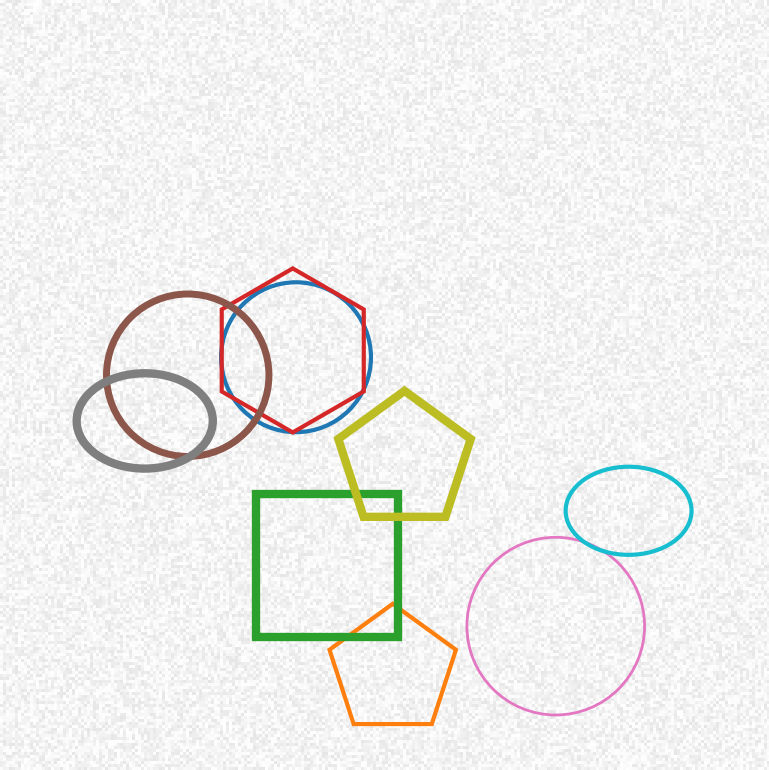[{"shape": "circle", "thickness": 1.5, "radius": 0.49, "center": [0.384, 0.536]}, {"shape": "pentagon", "thickness": 1.5, "radius": 0.43, "center": [0.51, 0.129]}, {"shape": "square", "thickness": 3, "radius": 0.46, "center": [0.425, 0.266]}, {"shape": "hexagon", "thickness": 1.5, "radius": 0.53, "center": [0.38, 0.545]}, {"shape": "circle", "thickness": 2.5, "radius": 0.53, "center": [0.244, 0.513]}, {"shape": "circle", "thickness": 1, "radius": 0.58, "center": [0.722, 0.187]}, {"shape": "oval", "thickness": 3, "radius": 0.44, "center": [0.188, 0.453]}, {"shape": "pentagon", "thickness": 3, "radius": 0.45, "center": [0.525, 0.402]}, {"shape": "oval", "thickness": 1.5, "radius": 0.41, "center": [0.816, 0.337]}]